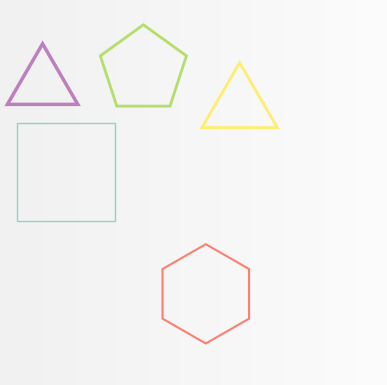[{"shape": "square", "thickness": 1, "radius": 0.63, "center": [0.171, 0.554]}, {"shape": "hexagon", "thickness": 1.5, "radius": 0.64, "center": [0.531, 0.237]}, {"shape": "pentagon", "thickness": 2, "radius": 0.58, "center": [0.37, 0.819]}, {"shape": "triangle", "thickness": 2.5, "radius": 0.52, "center": [0.11, 0.781]}, {"shape": "triangle", "thickness": 2, "radius": 0.56, "center": [0.618, 0.725]}]